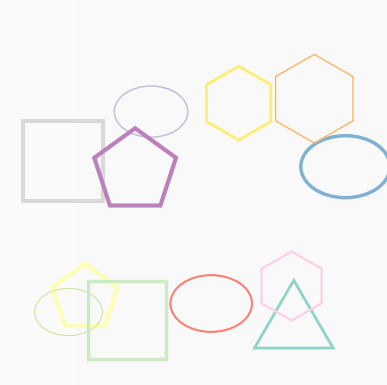[{"shape": "triangle", "thickness": 2, "radius": 0.59, "center": [0.758, 0.155]}, {"shape": "pentagon", "thickness": 3, "radius": 0.44, "center": [0.219, 0.226]}, {"shape": "oval", "thickness": 1, "radius": 0.47, "center": [0.39, 0.71]}, {"shape": "oval", "thickness": 1.5, "radius": 0.53, "center": [0.545, 0.212]}, {"shape": "oval", "thickness": 2.5, "radius": 0.58, "center": [0.891, 0.567]}, {"shape": "hexagon", "thickness": 1, "radius": 0.58, "center": [0.811, 0.744]}, {"shape": "oval", "thickness": 0.5, "radius": 0.44, "center": [0.177, 0.189]}, {"shape": "hexagon", "thickness": 1.5, "radius": 0.45, "center": [0.752, 0.257]}, {"shape": "square", "thickness": 3, "radius": 0.52, "center": [0.162, 0.581]}, {"shape": "pentagon", "thickness": 3, "radius": 0.55, "center": [0.349, 0.556]}, {"shape": "square", "thickness": 2.5, "radius": 0.51, "center": [0.327, 0.17]}, {"shape": "hexagon", "thickness": 2, "radius": 0.48, "center": [0.616, 0.732]}]